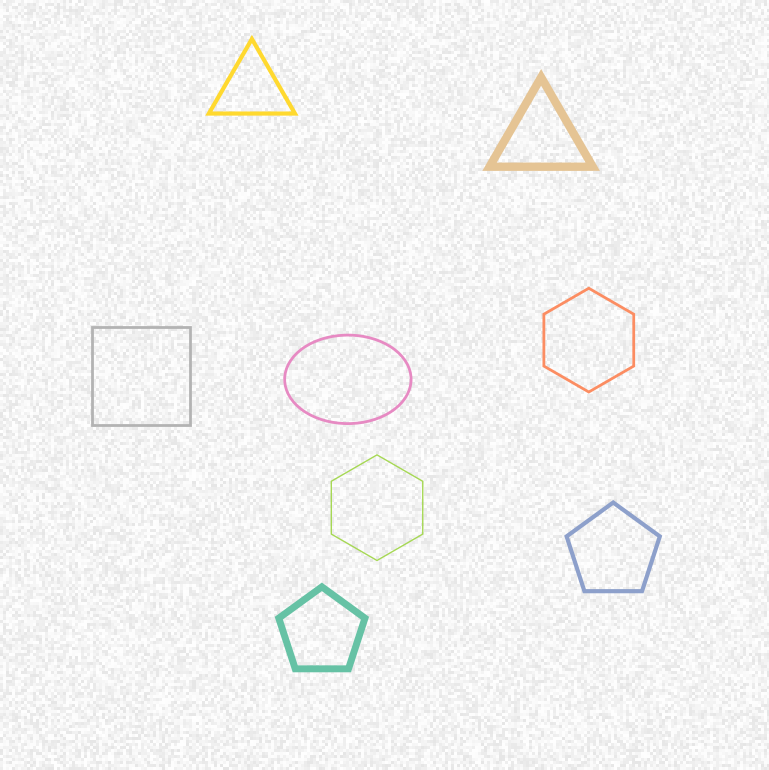[{"shape": "pentagon", "thickness": 2.5, "radius": 0.29, "center": [0.418, 0.179]}, {"shape": "hexagon", "thickness": 1, "radius": 0.34, "center": [0.765, 0.558]}, {"shape": "pentagon", "thickness": 1.5, "radius": 0.32, "center": [0.796, 0.284]}, {"shape": "oval", "thickness": 1, "radius": 0.41, "center": [0.452, 0.507]}, {"shape": "hexagon", "thickness": 0.5, "radius": 0.34, "center": [0.49, 0.341]}, {"shape": "triangle", "thickness": 1.5, "radius": 0.32, "center": [0.327, 0.885]}, {"shape": "triangle", "thickness": 3, "radius": 0.39, "center": [0.703, 0.822]}, {"shape": "square", "thickness": 1, "radius": 0.32, "center": [0.183, 0.511]}]